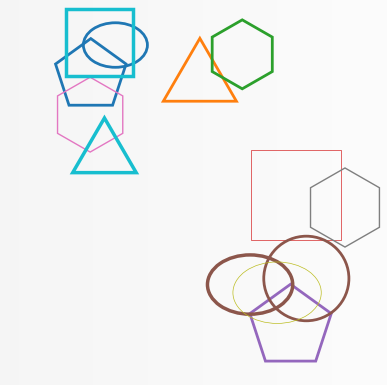[{"shape": "oval", "thickness": 2, "radius": 0.41, "center": [0.298, 0.883]}, {"shape": "pentagon", "thickness": 2, "radius": 0.48, "center": [0.234, 0.804]}, {"shape": "triangle", "thickness": 2, "radius": 0.54, "center": [0.516, 0.792]}, {"shape": "hexagon", "thickness": 2, "radius": 0.45, "center": [0.625, 0.859]}, {"shape": "square", "thickness": 0.5, "radius": 0.58, "center": [0.763, 0.494]}, {"shape": "pentagon", "thickness": 2, "radius": 0.55, "center": [0.75, 0.151]}, {"shape": "oval", "thickness": 2.5, "radius": 0.55, "center": [0.645, 0.261]}, {"shape": "circle", "thickness": 2, "radius": 0.55, "center": [0.791, 0.277]}, {"shape": "hexagon", "thickness": 1, "radius": 0.49, "center": [0.233, 0.702]}, {"shape": "hexagon", "thickness": 1, "radius": 0.51, "center": [0.89, 0.461]}, {"shape": "oval", "thickness": 0.5, "radius": 0.57, "center": [0.715, 0.24]}, {"shape": "square", "thickness": 2.5, "radius": 0.43, "center": [0.256, 0.89]}, {"shape": "triangle", "thickness": 2.5, "radius": 0.47, "center": [0.27, 0.599]}]